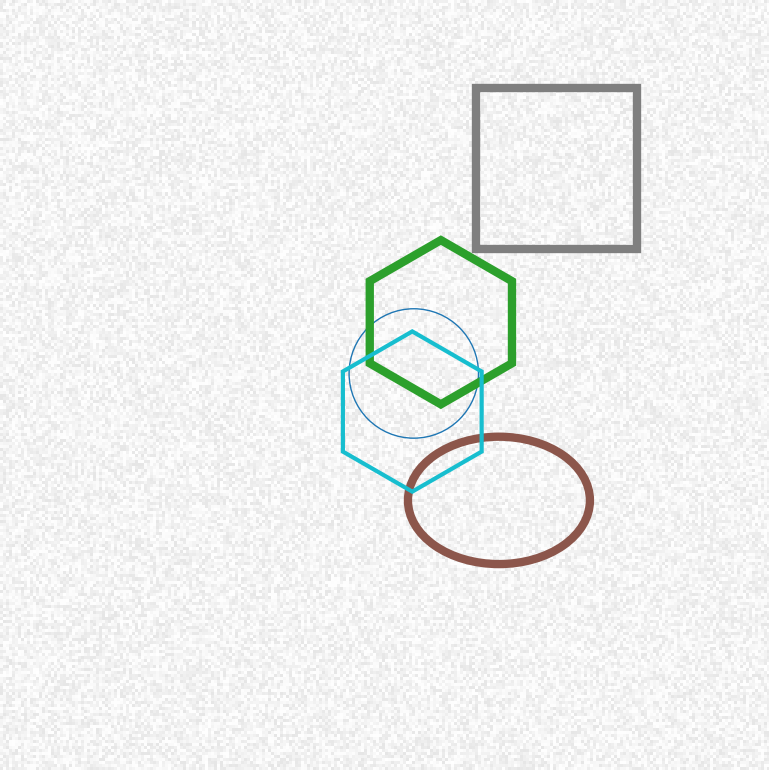[{"shape": "circle", "thickness": 0.5, "radius": 0.42, "center": [0.537, 0.515]}, {"shape": "hexagon", "thickness": 3, "radius": 0.53, "center": [0.573, 0.582]}, {"shape": "oval", "thickness": 3, "radius": 0.59, "center": [0.648, 0.35]}, {"shape": "square", "thickness": 3, "radius": 0.52, "center": [0.722, 0.781]}, {"shape": "hexagon", "thickness": 1.5, "radius": 0.52, "center": [0.535, 0.466]}]